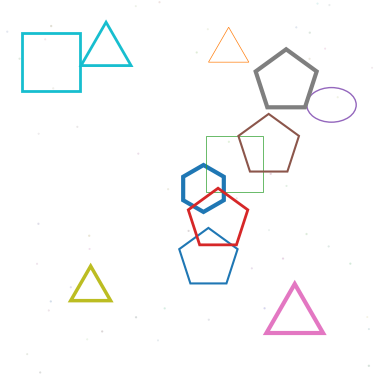[{"shape": "pentagon", "thickness": 1.5, "radius": 0.4, "center": [0.541, 0.328]}, {"shape": "hexagon", "thickness": 3, "radius": 0.3, "center": [0.529, 0.51]}, {"shape": "triangle", "thickness": 0.5, "radius": 0.3, "center": [0.594, 0.869]}, {"shape": "square", "thickness": 0.5, "radius": 0.37, "center": [0.609, 0.574]}, {"shape": "pentagon", "thickness": 2, "radius": 0.41, "center": [0.566, 0.43]}, {"shape": "oval", "thickness": 1, "radius": 0.32, "center": [0.861, 0.728]}, {"shape": "pentagon", "thickness": 1.5, "radius": 0.41, "center": [0.698, 0.621]}, {"shape": "triangle", "thickness": 3, "radius": 0.42, "center": [0.766, 0.177]}, {"shape": "pentagon", "thickness": 3, "radius": 0.42, "center": [0.743, 0.789]}, {"shape": "triangle", "thickness": 2.5, "radius": 0.3, "center": [0.235, 0.249]}, {"shape": "square", "thickness": 2, "radius": 0.38, "center": [0.133, 0.838]}, {"shape": "triangle", "thickness": 2, "radius": 0.38, "center": [0.275, 0.867]}]